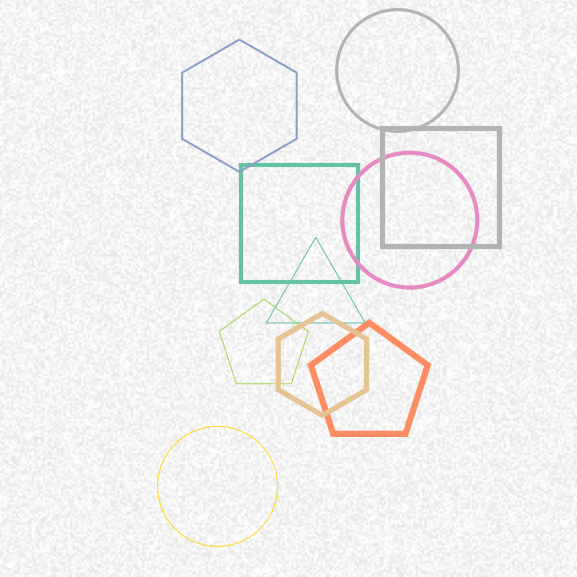[{"shape": "square", "thickness": 2, "radius": 0.51, "center": [0.518, 0.612]}, {"shape": "triangle", "thickness": 0.5, "radius": 0.49, "center": [0.547, 0.489]}, {"shape": "pentagon", "thickness": 3, "radius": 0.53, "center": [0.64, 0.334]}, {"shape": "hexagon", "thickness": 1, "radius": 0.57, "center": [0.415, 0.816]}, {"shape": "circle", "thickness": 2, "radius": 0.58, "center": [0.71, 0.618]}, {"shape": "pentagon", "thickness": 0.5, "radius": 0.41, "center": [0.457, 0.4]}, {"shape": "circle", "thickness": 0.5, "radius": 0.52, "center": [0.377, 0.157]}, {"shape": "hexagon", "thickness": 2.5, "radius": 0.44, "center": [0.558, 0.368]}, {"shape": "circle", "thickness": 1.5, "radius": 0.53, "center": [0.688, 0.877]}, {"shape": "square", "thickness": 2.5, "radius": 0.51, "center": [0.762, 0.675]}]